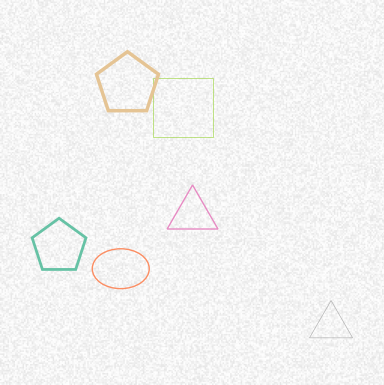[{"shape": "pentagon", "thickness": 2, "radius": 0.37, "center": [0.153, 0.36]}, {"shape": "oval", "thickness": 1, "radius": 0.37, "center": [0.314, 0.302]}, {"shape": "triangle", "thickness": 1, "radius": 0.38, "center": [0.5, 0.443]}, {"shape": "square", "thickness": 0.5, "radius": 0.39, "center": [0.476, 0.721]}, {"shape": "pentagon", "thickness": 2.5, "radius": 0.42, "center": [0.331, 0.781]}, {"shape": "triangle", "thickness": 0.5, "radius": 0.32, "center": [0.86, 0.155]}]